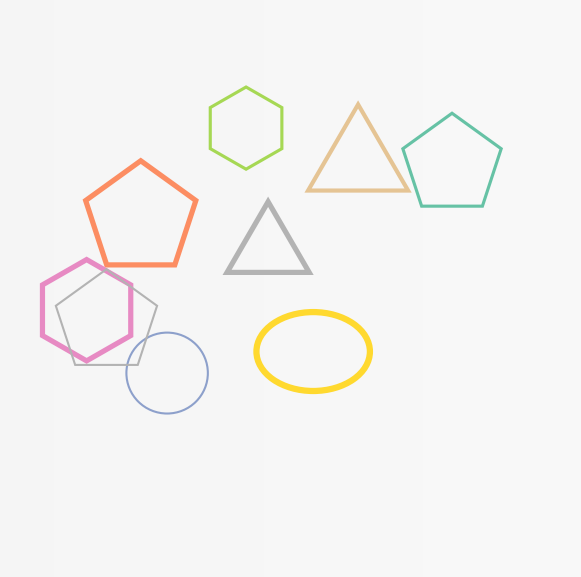[{"shape": "pentagon", "thickness": 1.5, "radius": 0.44, "center": [0.778, 0.714]}, {"shape": "pentagon", "thickness": 2.5, "radius": 0.5, "center": [0.242, 0.621]}, {"shape": "circle", "thickness": 1, "radius": 0.35, "center": [0.288, 0.353]}, {"shape": "hexagon", "thickness": 2.5, "radius": 0.44, "center": [0.149, 0.462]}, {"shape": "hexagon", "thickness": 1.5, "radius": 0.36, "center": [0.423, 0.777]}, {"shape": "oval", "thickness": 3, "radius": 0.49, "center": [0.539, 0.39]}, {"shape": "triangle", "thickness": 2, "radius": 0.5, "center": [0.616, 0.719]}, {"shape": "pentagon", "thickness": 1, "radius": 0.46, "center": [0.183, 0.441]}, {"shape": "triangle", "thickness": 2.5, "radius": 0.41, "center": [0.461, 0.568]}]